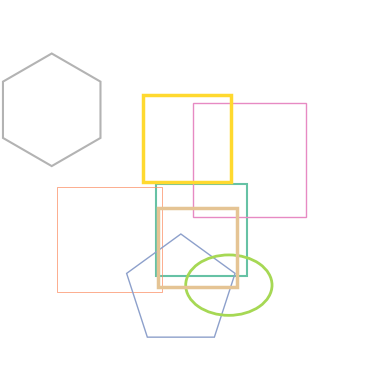[{"shape": "square", "thickness": 1.5, "radius": 0.6, "center": [0.523, 0.403]}, {"shape": "square", "thickness": 0.5, "radius": 0.68, "center": [0.284, 0.378]}, {"shape": "pentagon", "thickness": 1, "radius": 0.74, "center": [0.47, 0.244]}, {"shape": "square", "thickness": 1, "radius": 0.74, "center": [0.649, 0.584]}, {"shape": "oval", "thickness": 2, "radius": 0.56, "center": [0.594, 0.259]}, {"shape": "square", "thickness": 2.5, "radius": 0.57, "center": [0.486, 0.64]}, {"shape": "square", "thickness": 2.5, "radius": 0.51, "center": [0.514, 0.357]}, {"shape": "hexagon", "thickness": 1.5, "radius": 0.73, "center": [0.134, 0.715]}]